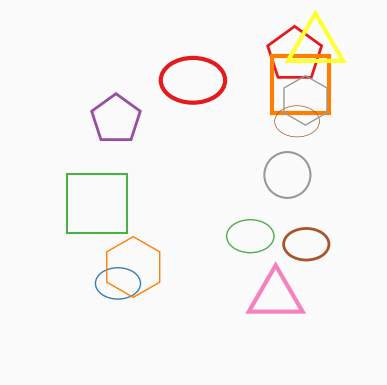[{"shape": "oval", "thickness": 3, "radius": 0.42, "center": [0.498, 0.791]}, {"shape": "pentagon", "thickness": 2, "radius": 0.37, "center": [0.76, 0.858]}, {"shape": "oval", "thickness": 1, "radius": 0.29, "center": [0.304, 0.264]}, {"shape": "square", "thickness": 1.5, "radius": 0.38, "center": [0.251, 0.471]}, {"shape": "oval", "thickness": 1, "radius": 0.31, "center": [0.646, 0.387]}, {"shape": "pentagon", "thickness": 2, "radius": 0.33, "center": [0.299, 0.691]}, {"shape": "square", "thickness": 3, "radius": 0.37, "center": [0.776, 0.78]}, {"shape": "hexagon", "thickness": 1, "radius": 0.39, "center": [0.344, 0.307]}, {"shape": "triangle", "thickness": 3, "radius": 0.41, "center": [0.814, 0.883]}, {"shape": "oval", "thickness": 2, "radius": 0.29, "center": [0.79, 0.366]}, {"shape": "oval", "thickness": 0.5, "radius": 0.29, "center": [0.767, 0.685]}, {"shape": "triangle", "thickness": 3, "radius": 0.4, "center": [0.711, 0.231]}, {"shape": "hexagon", "thickness": 1, "radius": 0.32, "center": [0.788, 0.739]}, {"shape": "circle", "thickness": 1.5, "radius": 0.3, "center": [0.742, 0.545]}]